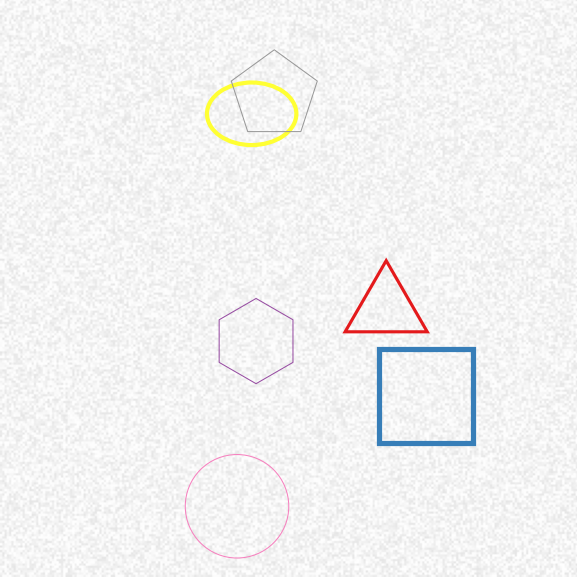[{"shape": "triangle", "thickness": 1.5, "radius": 0.41, "center": [0.669, 0.466]}, {"shape": "square", "thickness": 2.5, "radius": 0.41, "center": [0.738, 0.313]}, {"shape": "hexagon", "thickness": 0.5, "radius": 0.37, "center": [0.443, 0.409]}, {"shape": "oval", "thickness": 2, "radius": 0.39, "center": [0.436, 0.802]}, {"shape": "circle", "thickness": 0.5, "radius": 0.45, "center": [0.41, 0.122]}, {"shape": "pentagon", "thickness": 0.5, "radius": 0.39, "center": [0.475, 0.835]}]